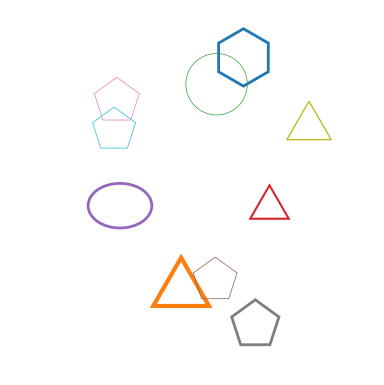[{"shape": "hexagon", "thickness": 2, "radius": 0.37, "center": [0.632, 0.851]}, {"shape": "triangle", "thickness": 3, "radius": 0.42, "center": [0.47, 0.247]}, {"shape": "circle", "thickness": 0.5, "radius": 0.4, "center": [0.563, 0.781]}, {"shape": "triangle", "thickness": 1.5, "radius": 0.29, "center": [0.7, 0.461]}, {"shape": "oval", "thickness": 2, "radius": 0.41, "center": [0.312, 0.466]}, {"shape": "pentagon", "thickness": 0.5, "radius": 0.3, "center": [0.559, 0.272]}, {"shape": "pentagon", "thickness": 0.5, "radius": 0.31, "center": [0.303, 0.738]}, {"shape": "pentagon", "thickness": 2, "radius": 0.32, "center": [0.663, 0.157]}, {"shape": "triangle", "thickness": 1, "radius": 0.33, "center": [0.803, 0.671]}, {"shape": "pentagon", "thickness": 0.5, "radius": 0.29, "center": [0.296, 0.663]}]